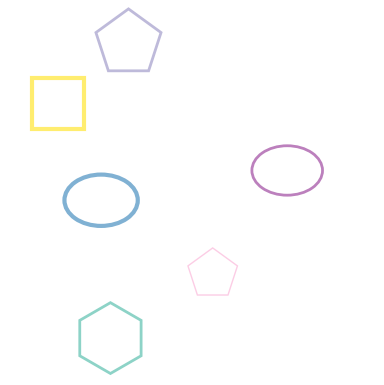[{"shape": "hexagon", "thickness": 2, "radius": 0.46, "center": [0.287, 0.122]}, {"shape": "pentagon", "thickness": 2, "radius": 0.44, "center": [0.334, 0.888]}, {"shape": "oval", "thickness": 3, "radius": 0.48, "center": [0.263, 0.48]}, {"shape": "pentagon", "thickness": 1, "radius": 0.34, "center": [0.552, 0.288]}, {"shape": "oval", "thickness": 2, "radius": 0.46, "center": [0.746, 0.557]}, {"shape": "square", "thickness": 3, "radius": 0.33, "center": [0.15, 0.731]}]